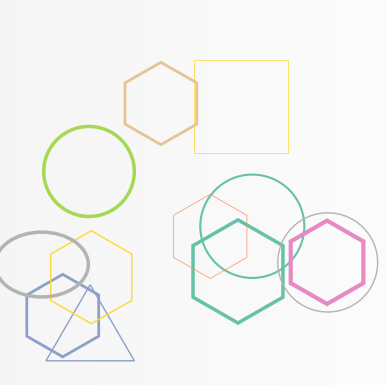[{"shape": "circle", "thickness": 1.5, "radius": 0.67, "center": [0.651, 0.412]}, {"shape": "hexagon", "thickness": 2.5, "radius": 0.67, "center": [0.614, 0.295]}, {"shape": "hexagon", "thickness": 0.5, "radius": 0.55, "center": [0.542, 0.386]}, {"shape": "triangle", "thickness": 1, "radius": 0.66, "center": [0.233, 0.129]}, {"shape": "hexagon", "thickness": 2, "radius": 0.54, "center": [0.162, 0.18]}, {"shape": "hexagon", "thickness": 3, "radius": 0.54, "center": [0.844, 0.319]}, {"shape": "circle", "thickness": 2.5, "radius": 0.58, "center": [0.23, 0.555]}, {"shape": "square", "thickness": 0.5, "radius": 0.61, "center": [0.622, 0.724]}, {"shape": "hexagon", "thickness": 1, "radius": 0.6, "center": [0.236, 0.28]}, {"shape": "hexagon", "thickness": 2, "radius": 0.53, "center": [0.415, 0.731]}, {"shape": "oval", "thickness": 2.5, "radius": 0.6, "center": [0.108, 0.313]}, {"shape": "circle", "thickness": 1, "radius": 0.64, "center": [0.846, 0.318]}]